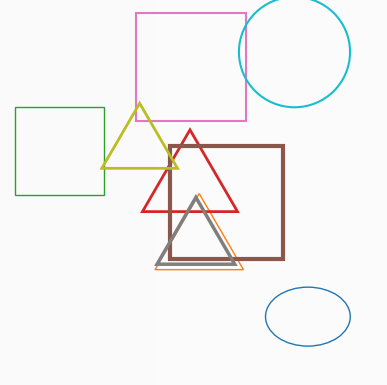[{"shape": "oval", "thickness": 1, "radius": 0.55, "center": [0.795, 0.178]}, {"shape": "triangle", "thickness": 1, "radius": 0.66, "center": [0.514, 0.365]}, {"shape": "square", "thickness": 1, "radius": 0.57, "center": [0.154, 0.607]}, {"shape": "triangle", "thickness": 2, "radius": 0.71, "center": [0.49, 0.521]}, {"shape": "square", "thickness": 3, "radius": 0.73, "center": [0.584, 0.475]}, {"shape": "square", "thickness": 1.5, "radius": 0.7, "center": [0.493, 0.826]}, {"shape": "triangle", "thickness": 2.5, "radius": 0.58, "center": [0.506, 0.372]}, {"shape": "triangle", "thickness": 2, "radius": 0.56, "center": [0.36, 0.619]}, {"shape": "circle", "thickness": 1.5, "radius": 0.72, "center": [0.76, 0.865]}]